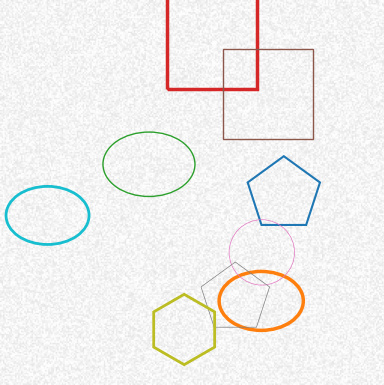[{"shape": "pentagon", "thickness": 1.5, "radius": 0.49, "center": [0.737, 0.496]}, {"shape": "oval", "thickness": 2.5, "radius": 0.55, "center": [0.679, 0.218]}, {"shape": "oval", "thickness": 1, "radius": 0.6, "center": [0.387, 0.573]}, {"shape": "square", "thickness": 2.5, "radius": 0.58, "center": [0.551, 0.887]}, {"shape": "square", "thickness": 1, "radius": 0.58, "center": [0.695, 0.756]}, {"shape": "circle", "thickness": 0.5, "radius": 0.42, "center": [0.68, 0.344]}, {"shape": "pentagon", "thickness": 0.5, "radius": 0.47, "center": [0.611, 0.226]}, {"shape": "hexagon", "thickness": 2, "radius": 0.46, "center": [0.478, 0.144]}, {"shape": "oval", "thickness": 2, "radius": 0.54, "center": [0.123, 0.44]}]